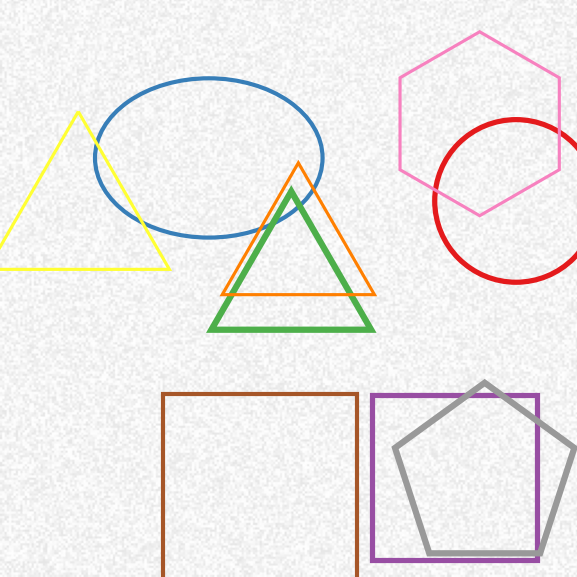[{"shape": "circle", "thickness": 2.5, "radius": 0.7, "center": [0.894, 0.651]}, {"shape": "oval", "thickness": 2, "radius": 0.99, "center": [0.362, 0.726]}, {"shape": "triangle", "thickness": 3, "radius": 0.8, "center": [0.504, 0.508]}, {"shape": "square", "thickness": 2.5, "radius": 0.71, "center": [0.788, 0.173]}, {"shape": "triangle", "thickness": 1.5, "radius": 0.76, "center": [0.517, 0.565]}, {"shape": "triangle", "thickness": 1.5, "radius": 0.91, "center": [0.136, 0.624]}, {"shape": "square", "thickness": 2, "radius": 0.84, "center": [0.451, 0.149]}, {"shape": "hexagon", "thickness": 1.5, "radius": 0.8, "center": [0.831, 0.785]}, {"shape": "pentagon", "thickness": 3, "radius": 0.82, "center": [0.839, 0.173]}]